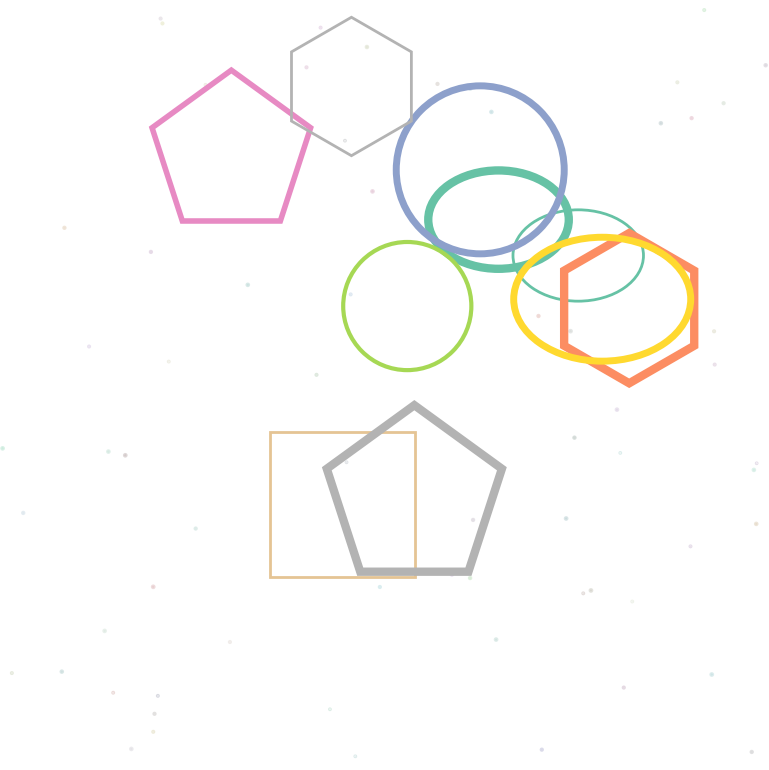[{"shape": "oval", "thickness": 3, "radius": 0.46, "center": [0.647, 0.715]}, {"shape": "oval", "thickness": 1, "radius": 0.42, "center": [0.751, 0.668]}, {"shape": "hexagon", "thickness": 3, "radius": 0.49, "center": [0.817, 0.6]}, {"shape": "circle", "thickness": 2.5, "radius": 0.55, "center": [0.624, 0.779]}, {"shape": "pentagon", "thickness": 2, "radius": 0.54, "center": [0.3, 0.801]}, {"shape": "circle", "thickness": 1.5, "radius": 0.42, "center": [0.529, 0.603]}, {"shape": "oval", "thickness": 2.5, "radius": 0.57, "center": [0.782, 0.611]}, {"shape": "square", "thickness": 1, "radius": 0.47, "center": [0.445, 0.345]}, {"shape": "hexagon", "thickness": 1, "radius": 0.45, "center": [0.456, 0.888]}, {"shape": "pentagon", "thickness": 3, "radius": 0.6, "center": [0.538, 0.354]}]